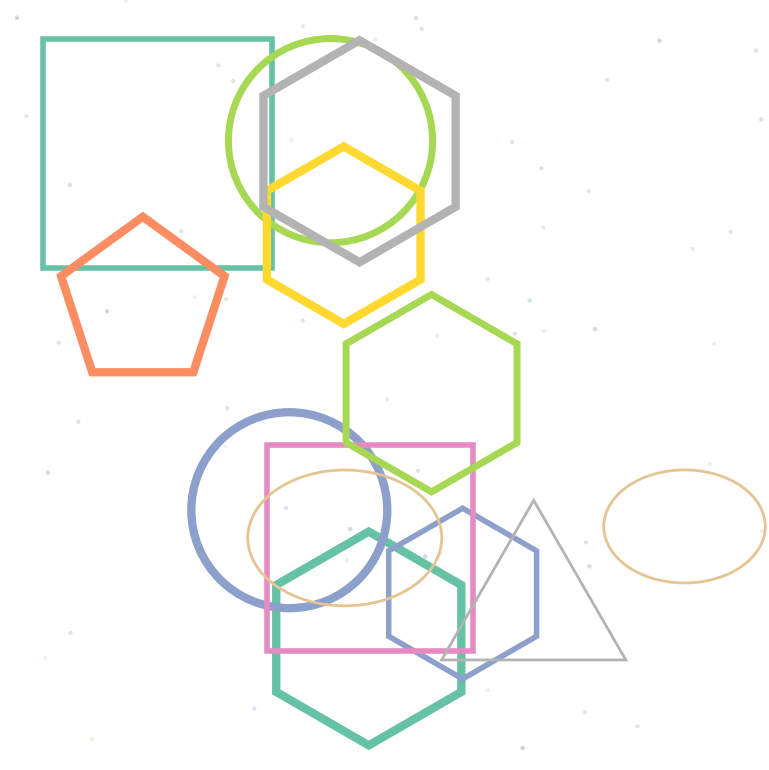[{"shape": "square", "thickness": 2, "radius": 0.74, "center": [0.204, 0.801]}, {"shape": "hexagon", "thickness": 3, "radius": 0.69, "center": [0.479, 0.171]}, {"shape": "pentagon", "thickness": 3, "radius": 0.56, "center": [0.185, 0.607]}, {"shape": "hexagon", "thickness": 2, "radius": 0.55, "center": [0.601, 0.229]}, {"shape": "circle", "thickness": 3, "radius": 0.64, "center": [0.376, 0.337]}, {"shape": "square", "thickness": 2, "radius": 0.67, "center": [0.48, 0.289]}, {"shape": "hexagon", "thickness": 2.5, "radius": 0.64, "center": [0.56, 0.489]}, {"shape": "circle", "thickness": 2.5, "radius": 0.66, "center": [0.429, 0.817]}, {"shape": "hexagon", "thickness": 3, "radius": 0.58, "center": [0.446, 0.695]}, {"shape": "oval", "thickness": 1, "radius": 0.52, "center": [0.889, 0.316]}, {"shape": "oval", "thickness": 1, "radius": 0.63, "center": [0.448, 0.301]}, {"shape": "hexagon", "thickness": 3, "radius": 0.72, "center": [0.467, 0.804]}, {"shape": "triangle", "thickness": 1, "radius": 0.69, "center": [0.693, 0.212]}]